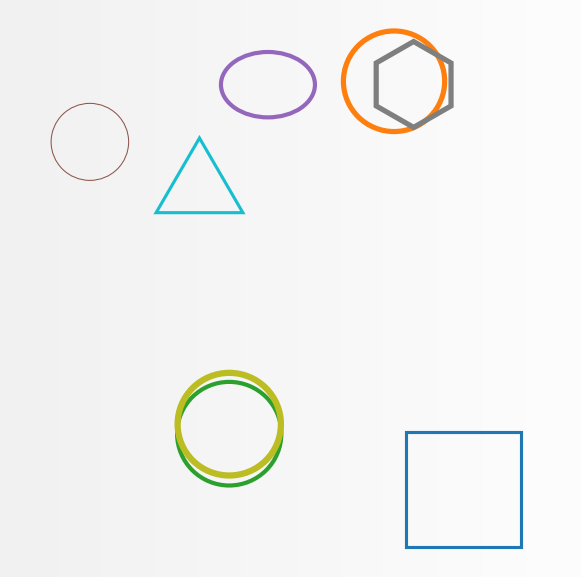[{"shape": "square", "thickness": 1.5, "radius": 0.5, "center": [0.797, 0.152]}, {"shape": "circle", "thickness": 2.5, "radius": 0.44, "center": [0.678, 0.858]}, {"shape": "circle", "thickness": 2, "radius": 0.45, "center": [0.394, 0.248]}, {"shape": "oval", "thickness": 2, "radius": 0.4, "center": [0.461, 0.853]}, {"shape": "circle", "thickness": 0.5, "radius": 0.33, "center": [0.155, 0.753]}, {"shape": "hexagon", "thickness": 2.5, "radius": 0.37, "center": [0.712, 0.853]}, {"shape": "circle", "thickness": 3, "radius": 0.44, "center": [0.394, 0.265]}, {"shape": "triangle", "thickness": 1.5, "radius": 0.43, "center": [0.343, 0.674]}]